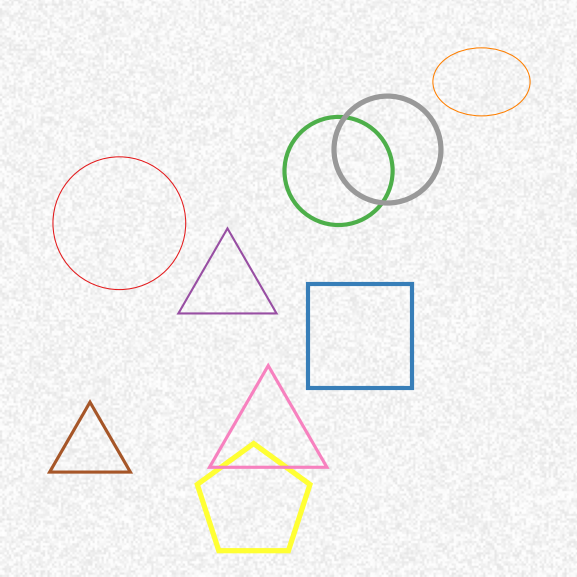[{"shape": "circle", "thickness": 0.5, "radius": 0.57, "center": [0.207, 0.613]}, {"shape": "square", "thickness": 2, "radius": 0.45, "center": [0.623, 0.417]}, {"shape": "circle", "thickness": 2, "radius": 0.47, "center": [0.586, 0.703]}, {"shape": "triangle", "thickness": 1, "radius": 0.49, "center": [0.394, 0.505]}, {"shape": "oval", "thickness": 0.5, "radius": 0.42, "center": [0.834, 0.857]}, {"shape": "pentagon", "thickness": 2.5, "radius": 0.51, "center": [0.439, 0.129]}, {"shape": "triangle", "thickness": 1.5, "radius": 0.4, "center": [0.156, 0.222]}, {"shape": "triangle", "thickness": 1.5, "radius": 0.59, "center": [0.464, 0.249]}, {"shape": "circle", "thickness": 2.5, "radius": 0.46, "center": [0.671, 0.74]}]